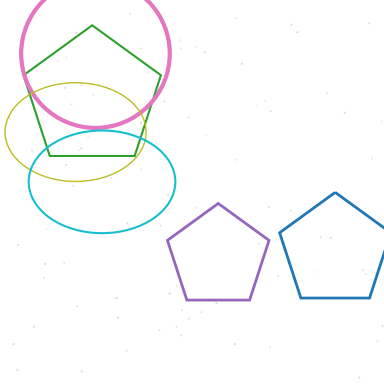[{"shape": "pentagon", "thickness": 2, "radius": 0.76, "center": [0.871, 0.349]}, {"shape": "pentagon", "thickness": 1.5, "radius": 0.94, "center": [0.24, 0.747]}, {"shape": "pentagon", "thickness": 2, "radius": 0.69, "center": [0.567, 0.333]}, {"shape": "circle", "thickness": 3, "radius": 0.96, "center": [0.248, 0.861]}, {"shape": "oval", "thickness": 1, "radius": 0.92, "center": [0.196, 0.657]}, {"shape": "oval", "thickness": 1.5, "radius": 0.95, "center": [0.265, 0.528]}]